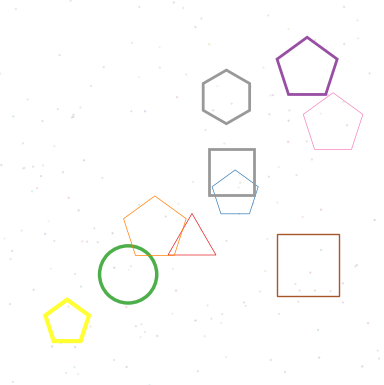[{"shape": "triangle", "thickness": 0.5, "radius": 0.36, "center": [0.499, 0.374]}, {"shape": "pentagon", "thickness": 0.5, "radius": 0.31, "center": [0.611, 0.496]}, {"shape": "circle", "thickness": 2.5, "radius": 0.37, "center": [0.333, 0.287]}, {"shape": "pentagon", "thickness": 2, "radius": 0.41, "center": [0.798, 0.821]}, {"shape": "pentagon", "thickness": 0.5, "radius": 0.43, "center": [0.402, 0.406]}, {"shape": "pentagon", "thickness": 3, "radius": 0.3, "center": [0.174, 0.162]}, {"shape": "square", "thickness": 1, "radius": 0.4, "center": [0.8, 0.312]}, {"shape": "pentagon", "thickness": 0.5, "radius": 0.41, "center": [0.865, 0.678]}, {"shape": "hexagon", "thickness": 2, "radius": 0.35, "center": [0.588, 0.748]}, {"shape": "square", "thickness": 2, "radius": 0.29, "center": [0.601, 0.553]}]